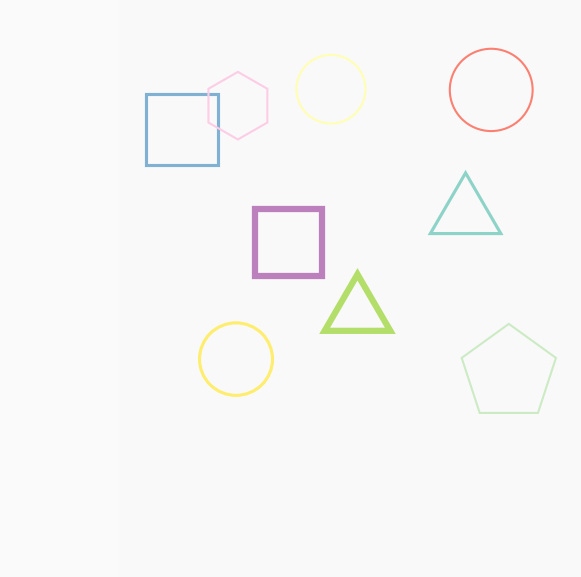[{"shape": "triangle", "thickness": 1.5, "radius": 0.35, "center": [0.801, 0.63]}, {"shape": "circle", "thickness": 1, "radius": 0.3, "center": [0.569, 0.845]}, {"shape": "circle", "thickness": 1, "radius": 0.36, "center": [0.845, 0.843]}, {"shape": "square", "thickness": 1.5, "radius": 0.31, "center": [0.313, 0.775]}, {"shape": "triangle", "thickness": 3, "radius": 0.33, "center": [0.615, 0.459]}, {"shape": "hexagon", "thickness": 1, "radius": 0.29, "center": [0.409, 0.816]}, {"shape": "square", "thickness": 3, "radius": 0.29, "center": [0.496, 0.579]}, {"shape": "pentagon", "thickness": 1, "radius": 0.43, "center": [0.875, 0.353]}, {"shape": "circle", "thickness": 1.5, "radius": 0.31, "center": [0.406, 0.377]}]